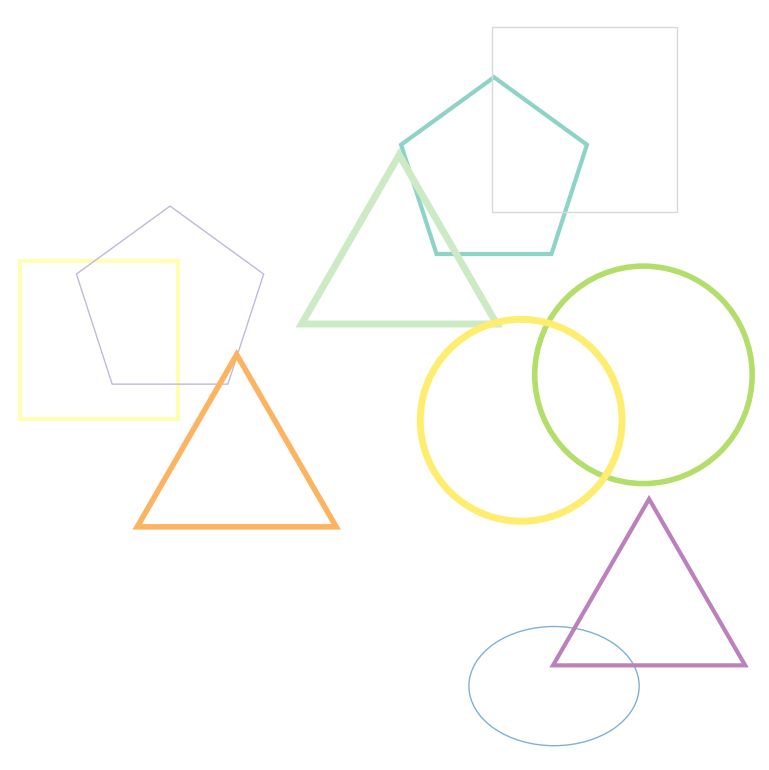[{"shape": "pentagon", "thickness": 1.5, "radius": 0.63, "center": [0.642, 0.773]}, {"shape": "square", "thickness": 1.5, "radius": 0.51, "center": [0.128, 0.558]}, {"shape": "pentagon", "thickness": 0.5, "radius": 0.64, "center": [0.221, 0.605]}, {"shape": "oval", "thickness": 0.5, "radius": 0.55, "center": [0.72, 0.109]}, {"shape": "triangle", "thickness": 2, "radius": 0.75, "center": [0.307, 0.39]}, {"shape": "circle", "thickness": 2, "radius": 0.71, "center": [0.836, 0.513]}, {"shape": "square", "thickness": 0.5, "radius": 0.6, "center": [0.759, 0.845]}, {"shape": "triangle", "thickness": 1.5, "radius": 0.72, "center": [0.843, 0.208]}, {"shape": "triangle", "thickness": 2.5, "radius": 0.73, "center": [0.518, 0.652]}, {"shape": "circle", "thickness": 2.5, "radius": 0.66, "center": [0.677, 0.454]}]